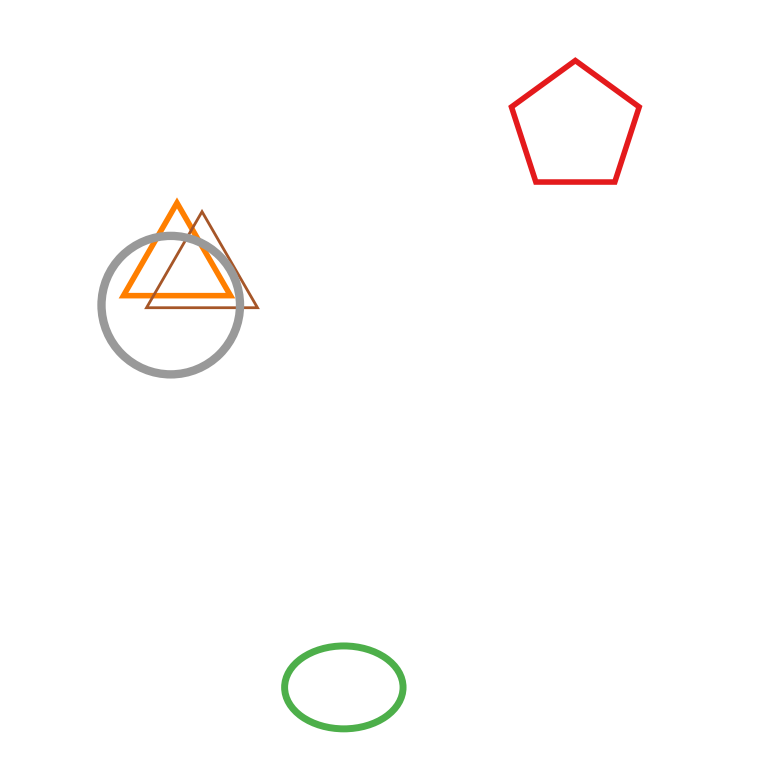[{"shape": "pentagon", "thickness": 2, "radius": 0.44, "center": [0.747, 0.834]}, {"shape": "oval", "thickness": 2.5, "radius": 0.38, "center": [0.447, 0.107]}, {"shape": "triangle", "thickness": 2, "radius": 0.4, "center": [0.23, 0.656]}, {"shape": "triangle", "thickness": 1, "radius": 0.42, "center": [0.262, 0.642]}, {"shape": "circle", "thickness": 3, "radius": 0.45, "center": [0.222, 0.604]}]